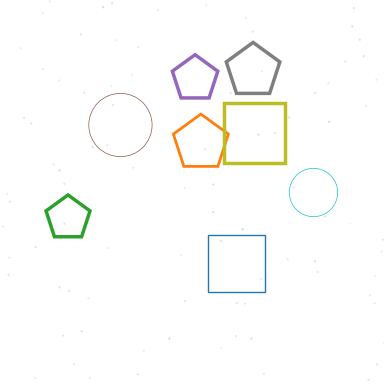[{"shape": "square", "thickness": 1, "radius": 0.37, "center": [0.614, 0.315]}, {"shape": "pentagon", "thickness": 2, "radius": 0.38, "center": [0.522, 0.629]}, {"shape": "pentagon", "thickness": 2.5, "radius": 0.3, "center": [0.177, 0.434]}, {"shape": "pentagon", "thickness": 2.5, "radius": 0.31, "center": [0.507, 0.796]}, {"shape": "circle", "thickness": 0.5, "radius": 0.41, "center": [0.313, 0.675]}, {"shape": "pentagon", "thickness": 2.5, "radius": 0.37, "center": [0.657, 0.817]}, {"shape": "square", "thickness": 2.5, "radius": 0.39, "center": [0.661, 0.655]}, {"shape": "circle", "thickness": 0.5, "radius": 0.31, "center": [0.814, 0.5]}]